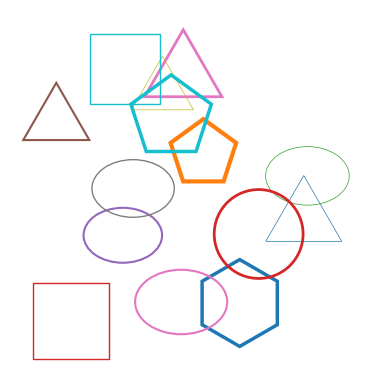[{"shape": "hexagon", "thickness": 2.5, "radius": 0.56, "center": [0.623, 0.213]}, {"shape": "triangle", "thickness": 0.5, "radius": 0.57, "center": [0.789, 0.43]}, {"shape": "pentagon", "thickness": 3, "radius": 0.45, "center": [0.528, 0.601]}, {"shape": "oval", "thickness": 0.5, "radius": 0.54, "center": [0.798, 0.543]}, {"shape": "circle", "thickness": 2, "radius": 0.58, "center": [0.672, 0.392]}, {"shape": "square", "thickness": 1, "radius": 0.5, "center": [0.185, 0.167]}, {"shape": "oval", "thickness": 1.5, "radius": 0.51, "center": [0.319, 0.389]}, {"shape": "triangle", "thickness": 1.5, "radius": 0.5, "center": [0.146, 0.686]}, {"shape": "oval", "thickness": 1.5, "radius": 0.6, "center": [0.471, 0.216]}, {"shape": "triangle", "thickness": 2, "radius": 0.58, "center": [0.476, 0.807]}, {"shape": "oval", "thickness": 1, "radius": 0.53, "center": [0.346, 0.51]}, {"shape": "triangle", "thickness": 0.5, "radius": 0.46, "center": [0.422, 0.761]}, {"shape": "pentagon", "thickness": 2.5, "radius": 0.55, "center": [0.444, 0.695]}, {"shape": "square", "thickness": 1, "radius": 0.46, "center": [0.324, 0.82]}]